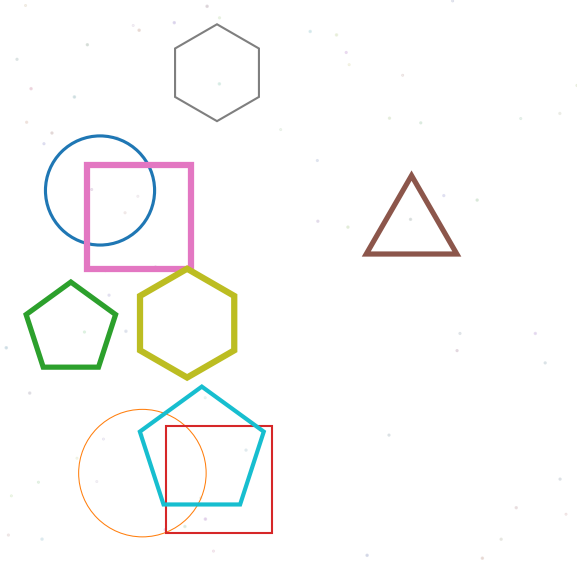[{"shape": "circle", "thickness": 1.5, "radius": 0.47, "center": [0.173, 0.669]}, {"shape": "circle", "thickness": 0.5, "radius": 0.55, "center": [0.247, 0.18]}, {"shape": "pentagon", "thickness": 2.5, "radius": 0.41, "center": [0.123, 0.429]}, {"shape": "square", "thickness": 1, "radius": 0.46, "center": [0.379, 0.169]}, {"shape": "triangle", "thickness": 2.5, "radius": 0.45, "center": [0.713, 0.605]}, {"shape": "square", "thickness": 3, "radius": 0.45, "center": [0.241, 0.624]}, {"shape": "hexagon", "thickness": 1, "radius": 0.42, "center": [0.376, 0.873]}, {"shape": "hexagon", "thickness": 3, "radius": 0.47, "center": [0.324, 0.44]}, {"shape": "pentagon", "thickness": 2, "radius": 0.56, "center": [0.349, 0.217]}]